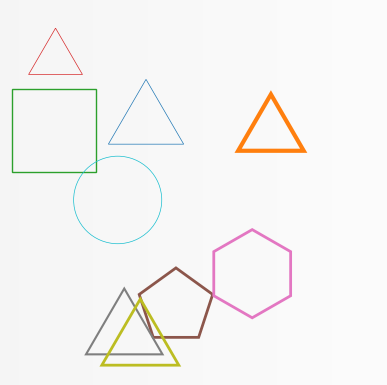[{"shape": "triangle", "thickness": 0.5, "radius": 0.56, "center": [0.377, 0.682]}, {"shape": "triangle", "thickness": 3, "radius": 0.49, "center": [0.699, 0.657]}, {"shape": "square", "thickness": 1, "radius": 0.54, "center": [0.14, 0.662]}, {"shape": "triangle", "thickness": 0.5, "radius": 0.4, "center": [0.143, 0.847]}, {"shape": "pentagon", "thickness": 2, "radius": 0.5, "center": [0.454, 0.204]}, {"shape": "hexagon", "thickness": 2, "radius": 0.57, "center": [0.651, 0.289]}, {"shape": "triangle", "thickness": 1.5, "radius": 0.57, "center": [0.321, 0.137]}, {"shape": "triangle", "thickness": 2, "radius": 0.57, "center": [0.362, 0.109]}, {"shape": "circle", "thickness": 0.5, "radius": 0.57, "center": [0.304, 0.481]}]